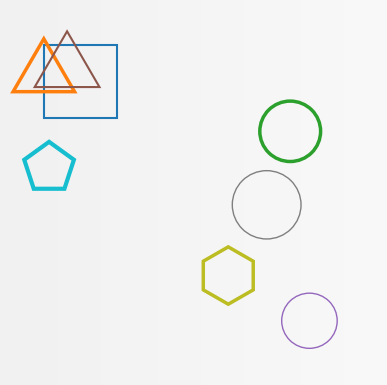[{"shape": "square", "thickness": 1.5, "radius": 0.47, "center": [0.209, 0.789]}, {"shape": "triangle", "thickness": 2.5, "radius": 0.46, "center": [0.113, 0.808]}, {"shape": "circle", "thickness": 2.5, "radius": 0.39, "center": [0.749, 0.659]}, {"shape": "circle", "thickness": 1, "radius": 0.36, "center": [0.799, 0.167]}, {"shape": "triangle", "thickness": 1.5, "radius": 0.48, "center": [0.173, 0.822]}, {"shape": "circle", "thickness": 1, "radius": 0.44, "center": [0.688, 0.468]}, {"shape": "hexagon", "thickness": 2.5, "radius": 0.37, "center": [0.589, 0.284]}, {"shape": "pentagon", "thickness": 3, "radius": 0.34, "center": [0.127, 0.564]}]